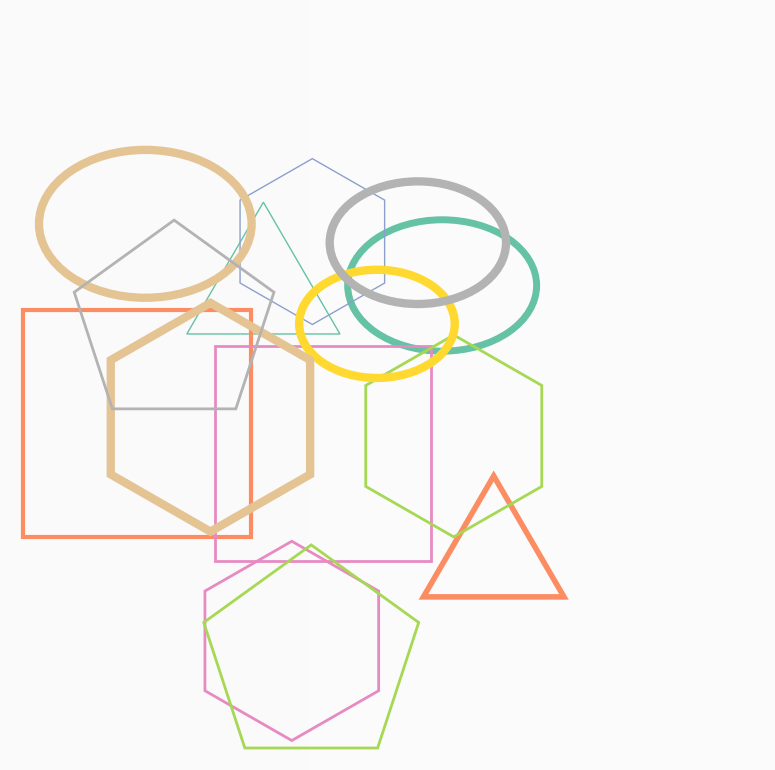[{"shape": "oval", "thickness": 2.5, "radius": 0.61, "center": [0.571, 0.629]}, {"shape": "triangle", "thickness": 0.5, "radius": 0.57, "center": [0.34, 0.623]}, {"shape": "triangle", "thickness": 2, "radius": 0.52, "center": [0.637, 0.277]}, {"shape": "square", "thickness": 1.5, "radius": 0.73, "center": [0.177, 0.45]}, {"shape": "hexagon", "thickness": 0.5, "radius": 0.54, "center": [0.403, 0.686]}, {"shape": "hexagon", "thickness": 1, "radius": 0.65, "center": [0.377, 0.168]}, {"shape": "square", "thickness": 1, "radius": 0.7, "center": [0.417, 0.411]}, {"shape": "pentagon", "thickness": 1, "radius": 0.73, "center": [0.402, 0.147]}, {"shape": "hexagon", "thickness": 1, "radius": 0.66, "center": [0.585, 0.434]}, {"shape": "oval", "thickness": 3, "radius": 0.5, "center": [0.486, 0.579]}, {"shape": "oval", "thickness": 3, "radius": 0.69, "center": [0.187, 0.709]}, {"shape": "hexagon", "thickness": 3, "radius": 0.74, "center": [0.272, 0.458]}, {"shape": "pentagon", "thickness": 1, "radius": 0.68, "center": [0.225, 0.579]}, {"shape": "oval", "thickness": 3, "radius": 0.57, "center": [0.539, 0.685]}]